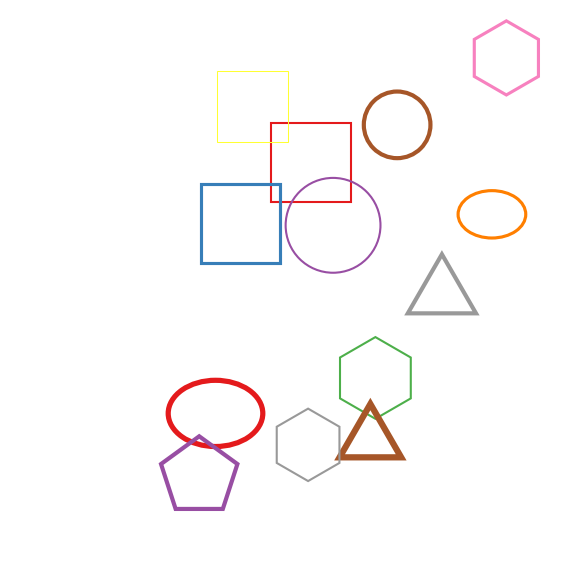[{"shape": "square", "thickness": 1, "radius": 0.34, "center": [0.539, 0.719]}, {"shape": "oval", "thickness": 2.5, "radius": 0.41, "center": [0.373, 0.283]}, {"shape": "square", "thickness": 1.5, "radius": 0.34, "center": [0.416, 0.612]}, {"shape": "hexagon", "thickness": 1, "radius": 0.35, "center": [0.65, 0.345]}, {"shape": "circle", "thickness": 1, "radius": 0.41, "center": [0.577, 0.609]}, {"shape": "pentagon", "thickness": 2, "radius": 0.35, "center": [0.345, 0.174]}, {"shape": "oval", "thickness": 1.5, "radius": 0.29, "center": [0.852, 0.628]}, {"shape": "square", "thickness": 0.5, "radius": 0.31, "center": [0.437, 0.814]}, {"shape": "triangle", "thickness": 3, "radius": 0.31, "center": [0.641, 0.238]}, {"shape": "circle", "thickness": 2, "radius": 0.29, "center": [0.688, 0.783]}, {"shape": "hexagon", "thickness": 1.5, "radius": 0.32, "center": [0.877, 0.899]}, {"shape": "triangle", "thickness": 2, "radius": 0.34, "center": [0.765, 0.491]}, {"shape": "hexagon", "thickness": 1, "radius": 0.31, "center": [0.533, 0.229]}]